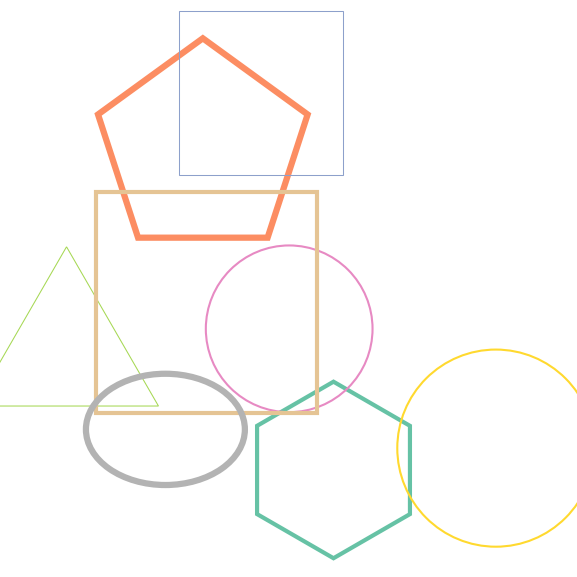[{"shape": "hexagon", "thickness": 2, "radius": 0.76, "center": [0.578, 0.185]}, {"shape": "pentagon", "thickness": 3, "radius": 0.95, "center": [0.351, 0.742]}, {"shape": "square", "thickness": 0.5, "radius": 0.71, "center": [0.452, 0.837]}, {"shape": "circle", "thickness": 1, "radius": 0.72, "center": [0.501, 0.43]}, {"shape": "triangle", "thickness": 0.5, "radius": 0.92, "center": [0.115, 0.388]}, {"shape": "circle", "thickness": 1, "radius": 0.85, "center": [0.859, 0.223]}, {"shape": "square", "thickness": 2, "radius": 0.96, "center": [0.358, 0.476]}, {"shape": "oval", "thickness": 3, "radius": 0.69, "center": [0.286, 0.256]}]